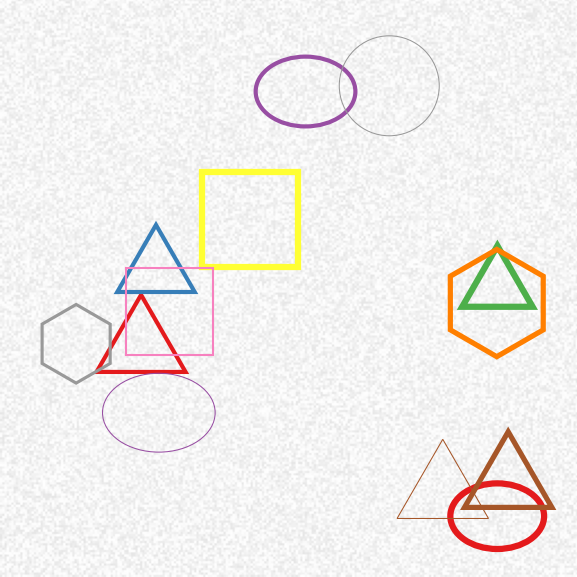[{"shape": "oval", "thickness": 3, "radius": 0.41, "center": [0.861, 0.105]}, {"shape": "triangle", "thickness": 2, "radius": 0.44, "center": [0.244, 0.4]}, {"shape": "triangle", "thickness": 2, "radius": 0.39, "center": [0.27, 0.532]}, {"shape": "triangle", "thickness": 3, "radius": 0.35, "center": [0.861, 0.503]}, {"shape": "oval", "thickness": 2, "radius": 0.43, "center": [0.529, 0.841]}, {"shape": "oval", "thickness": 0.5, "radius": 0.49, "center": [0.275, 0.284]}, {"shape": "hexagon", "thickness": 2.5, "radius": 0.46, "center": [0.86, 0.474]}, {"shape": "square", "thickness": 3, "radius": 0.41, "center": [0.433, 0.619]}, {"shape": "triangle", "thickness": 0.5, "radius": 0.46, "center": [0.767, 0.147]}, {"shape": "triangle", "thickness": 2.5, "radius": 0.44, "center": [0.88, 0.164]}, {"shape": "square", "thickness": 1, "radius": 0.38, "center": [0.293, 0.459]}, {"shape": "hexagon", "thickness": 1.5, "radius": 0.34, "center": [0.132, 0.404]}, {"shape": "circle", "thickness": 0.5, "radius": 0.43, "center": [0.674, 0.851]}]